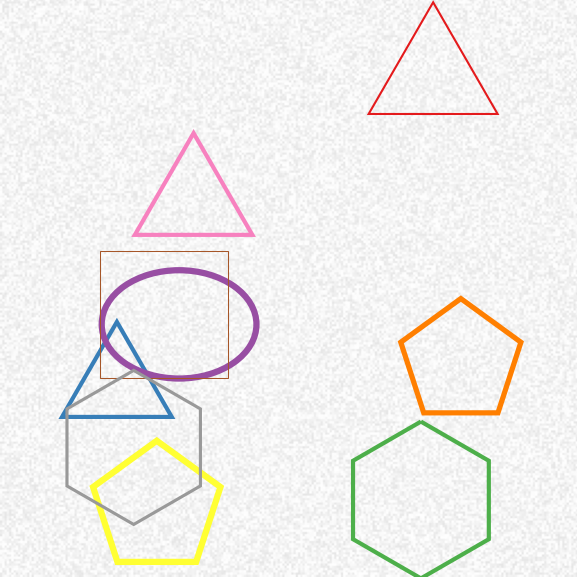[{"shape": "triangle", "thickness": 1, "radius": 0.64, "center": [0.75, 0.866]}, {"shape": "triangle", "thickness": 2, "radius": 0.55, "center": [0.202, 0.332]}, {"shape": "hexagon", "thickness": 2, "radius": 0.68, "center": [0.729, 0.133]}, {"shape": "oval", "thickness": 3, "radius": 0.67, "center": [0.31, 0.437]}, {"shape": "pentagon", "thickness": 2.5, "radius": 0.55, "center": [0.798, 0.373]}, {"shape": "pentagon", "thickness": 3, "radius": 0.58, "center": [0.271, 0.12]}, {"shape": "square", "thickness": 0.5, "radius": 0.55, "center": [0.284, 0.455]}, {"shape": "triangle", "thickness": 2, "radius": 0.59, "center": [0.335, 0.651]}, {"shape": "hexagon", "thickness": 1.5, "radius": 0.67, "center": [0.232, 0.224]}]